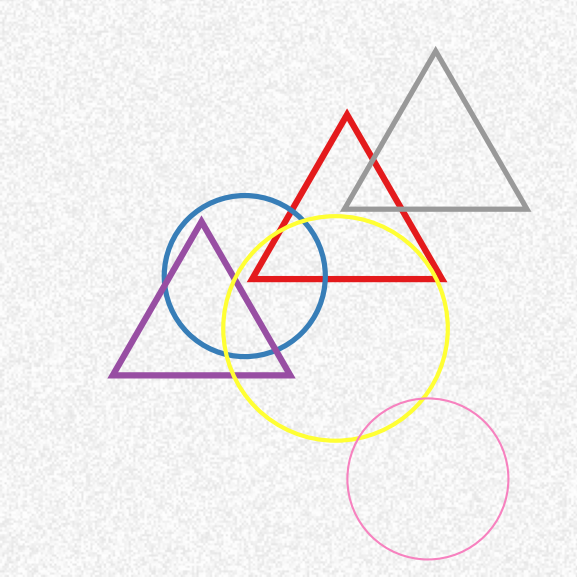[{"shape": "triangle", "thickness": 3, "radius": 0.95, "center": [0.601, 0.611]}, {"shape": "circle", "thickness": 2.5, "radius": 0.7, "center": [0.424, 0.521]}, {"shape": "triangle", "thickness": 3, "radius": 0.89, "center": [0.349, 0.438]}, {"shape": "circle", "thickness": 2, "radius": 0.97, "center": [0.581, 0.43]}, {"shape": "circle", "thickness": 1, "radius": 0.7, "center": [0.741, 0.17]}, {"shape": "triangle", "thickness": 2.5, "radius": 0.91, "center": [0.754, 0.728]}]